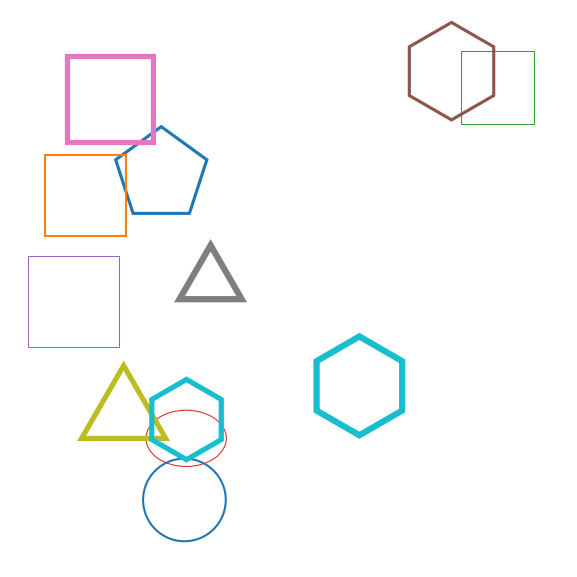[{"shape": "circle", "thickness": 1, "radius": 0.36, "center": [0.319, 0.133]}, {"shape": "pentagon", "thickness": 1.5, "radius": 0.42, "center": [0.279, 0.697]}, {"shape": "square", "thickness": 1, "radius": 0.35, "center": [0.148, 0.661]}, {"shape": "square", "thickness": 0.5, "radius": 0.32, "center": [0.862, 0.848]}, {"shape": "oval", "thickness": 0.5, "radius": 0.35, "center": [0.322, 0.24]}, {"shape": "square", "thickness": 0.5, "radius": 0.39, "center": [0.127, 0.477]}, {"shape": "hexagon", "thickness": 1.5, "radius": 0.42, "center": [0.782, 0.876]}, {"shape": "square", "thickness": 2.5, "radius": 0.37, "center": [0.19, 0.828]}, {"shape": "triangle", "thickness": 3, "radius": 0.31, "center": [0.365, 0.512]}, {"shape": "triangle", "thickness": 2.5, "radius": 0.42, "center": [0.214, 0.282]}, {"shape": "hexagon", "thickness": 3, "radius": 0.43, "center": [0.622, 0.331]}, {"shape": "hexagon", "thickness": 2.5, "radius": 0.35, "center": [0.323, 0.273]}]